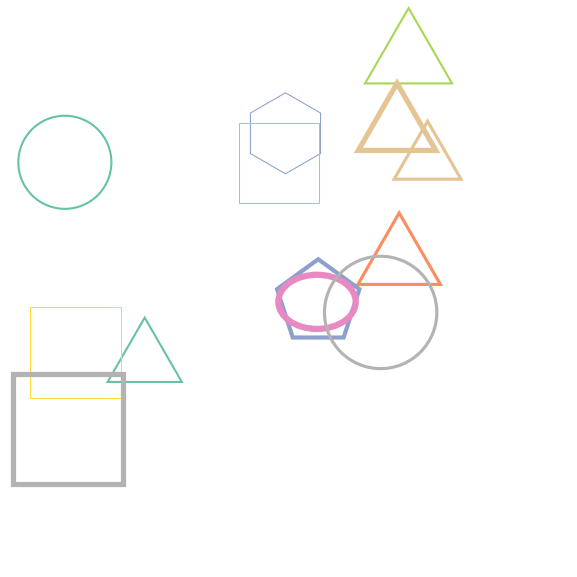[{"shape": "circle", "thickness": 1, "radius": 0.4, "center": [0.112, 0.718]}, {"shape": "triangle", "thickness": 1, "radius": 0.37, "center": [0.251, 0.375]}, {"shape": "triangle", "thickness": 1.5, "radius": 0.41, "center": [0.691, 0.548]}, {"shape": "pentagon", "thickness": 2, "radius": 0.37, "center": [0.551, 0.475]}, {"shape": "hexagon", "thickness": 0.5, "radius": 0.35, "center": [0.494, 0.768]}, {"shape": "oval", "thickness": 3, "radius": 0.34, "center": [0.549, 0.476]}, {"shape": "triangle", "thickness": 1, "radius": 0.43, "center": [0.707, 0.898]}, {"shape": "square", "thickness": 0.5, "radius": 0.35, "center": [0.483, 0.717]}, {"shape": "square", "thickness": 0.5, "radius": 0.39, "center": [0.131, 0.389]}, {"shape": "triangle", "thickness": 2.5, "radius": 0.39, "center": [0.688, 0.777]}, {"shape": "triangle", "thickness": 1.5, "radius": 0.33, "center": [0.74, 0.722]}, {"shape": "circle", "thickness": 1.5, "radius": 0.49, "center": [0.659, 0.458]}, {"shape": "square", "thickness": 2.5, "radius": 0.47, "center": [0.118, 0.256]}]